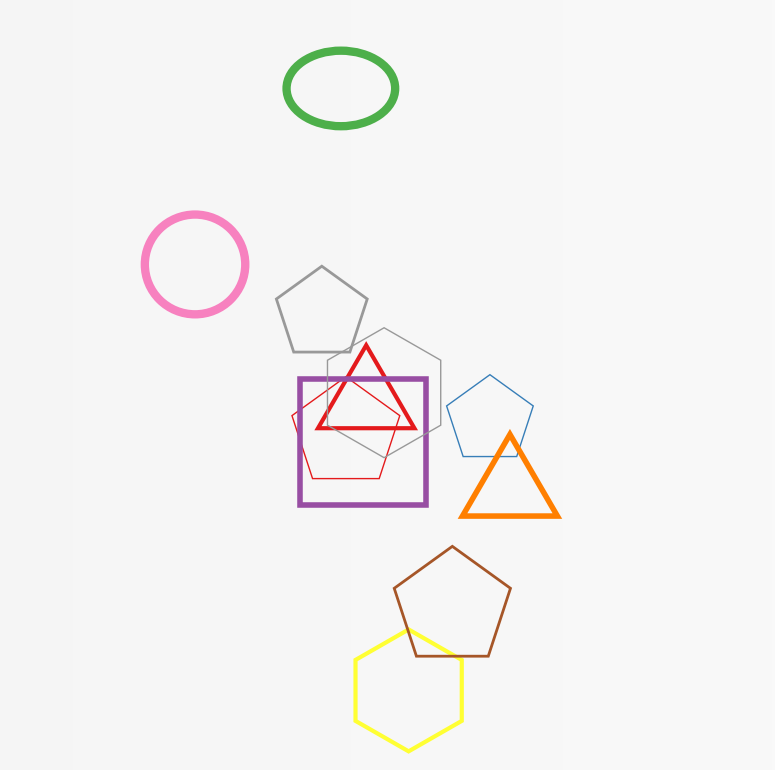[{"shape": "pentagon", "thickness": 0.5, "radius": 0.37, "center": [0.446, 0.438]}, {"shape": "triangle", "thickness": 1.5, "radius": 0.36, "center": [0.473, 0.48]}, {"shape": "pentagon", "thickness": 0.5, "radius": 0.29, "center": [0.632, 0.455]}, {"shape": "oval", "thickness": 3, "radius": 0.35, "center": [0.44, 0.885]}, {"shape": "square", "thickness": 2, "radius": 0.41, "center": [0.469, 0.426]}, {"shape": "triangle", "thickness": 2, "radius": 0.35, "center": [0.658, 0.365]}, {"shape": "hexagon", "thickness": 1.5, "radius": 0.4, "center": [0.527, 0.103]}, {"shape": "pentagon", "thickness": 1, "radius": 0.39, "center": [0.584, 0.212]}, {"shape": "circle", "thickness": 3, "radius": 0.32, "center": [0.252, 0.657]}, {"shape": "pentagon", "thickness": 1, "radius": 0.31, "center": [0.415, 0.593]}, {"shape": "hexagon", "thickness": 0.5, "radius": 0.42, "center": [0.496, 0.49]}]